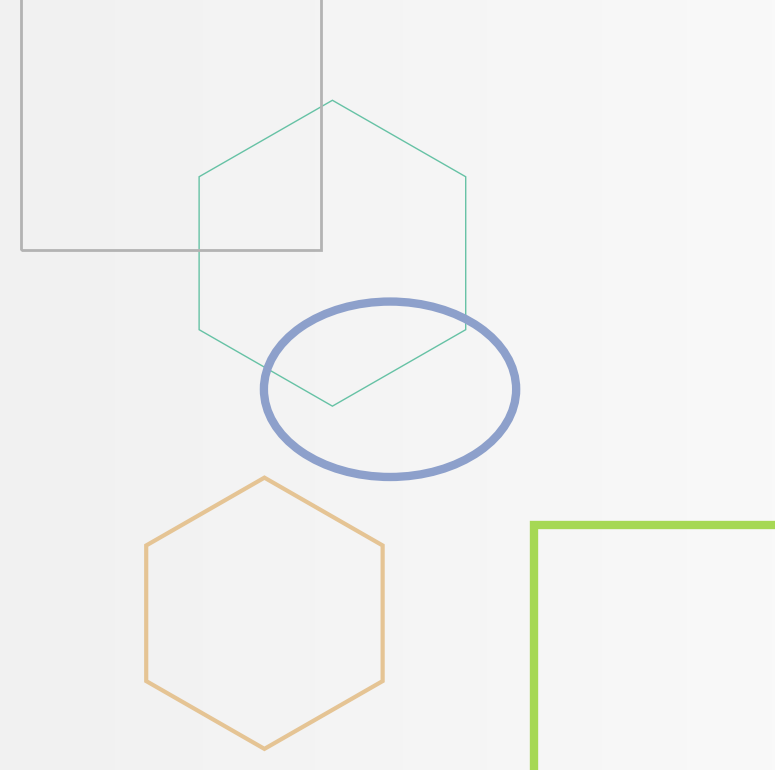[{"shape": "hexagon", "thickness": 0.5, "radius": 0.99, "center": [0.429, 0.671]}, {"shape": "oval", "thickness": 3, "radius": 0.81, "center": [0.503, 0.494]}, {"shape": "square", "thickness": 3, "radius": 0.82, "center": [0.853, 0.154]}, {"shape": "hexagon", "thickness": 1.5, "radius": 0.88, "center": [0.341, 0.204]}, {"shape": "square", "thickness": 1, "radius": 0.97, "center": [0.22, 0.868]}]